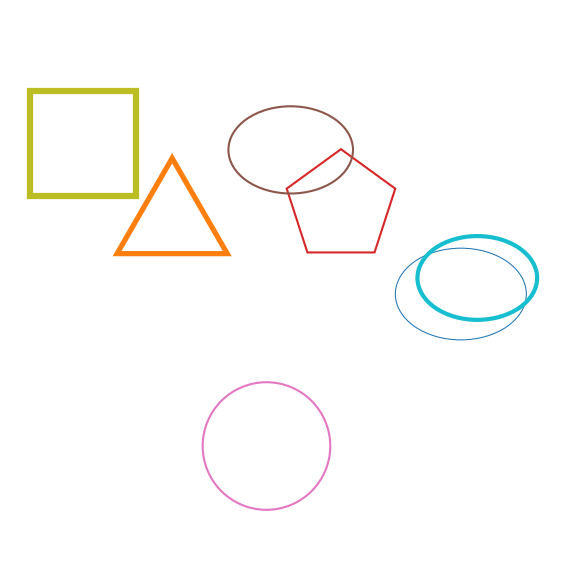[{"shape": "oval", "thickness": 0.5, "radius": 0.57, "center": [0.798, 0.49]}, {"shape": "triangle", "thickness": 2.5, "radius": 0.55, "center": [0.298, 0.615]}, {"shape": "pentagon", "thickness": 1, "radius": 0.49, "center": [0.59, 0.642]}, {"shape": "oval", "thickness": 1, "radius": 0.54, "center": [0.503, 0.74]}, {"shape": "circle", "thickness": 1, "radius": 0.55, "center": [0.461, 0.227]}, {"shape": "square", "thickness": 3, "radius": 0.46, "center": [0.144, 0.751]}, {"shape": "oval", "thickness": 2, "radius": 0.52, "center": [0.826, 0.518]}]